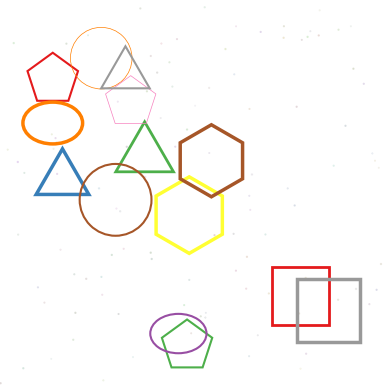[{"shape": "pentagon", "thickness": 1.5, "radius": 0.34, "center": [0.137, 0.794]}, {"shape": "square", "thickness": 2, "radius": 0.37, "center": [0.781, 0.231]}, {"shape": "triangle", "thickness": 2.5, "radius": 0.39, "center": [0.162, 0.534]}, {"shape": "pentagon", "thickness": 1.5, "radius": 0.34, "center": [0.486, 0.101]}, {"shape": "triangle", "thickness": 2, "radius": 0.43, "center": [0.376, 0.597]}, {"shape": "oval", "thickness": 1.5, "radius": 0.37, "center": [0.463, 0.134]}, {"shape": "oval", "thickness": 2.5, "radius": 0.39, "center": [0.137, 0.68]}, {"shape": "circle", "thickness": 0.5, "radius": 0.4, "center": [0.263, 0.849]}, {"shape": "hexagon", "thickness": 2.5, "radius": 0.5, "center": [0.491, 0.441]}, {"shape": "circle", "thickness": 1.5, "radius": 0.47, "center": [0.3, 0.481]}, {"shape": "hexagon", "thickness": 2.5, "radius": 0.47, "center": [0.549, 0.582]}, {"shape": "pentagon", "thickness": 0.5, "radius": 0.34, "center": [0.34, 0.735]}, {"shape": "square", "thickness": 2.5, "radius": 0.41, "center": [0.853, 0.193]}, {"shape": "triangle", "thickness": 1.5, "radius": 0.36, "center": [0.326, 0.807]}]